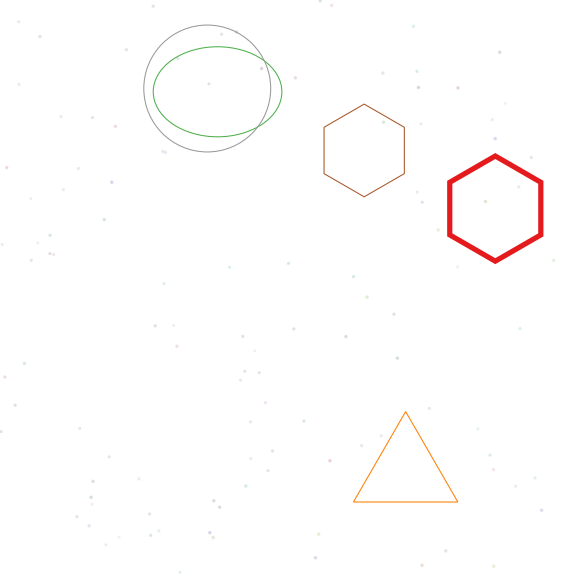[{"shape": "hexagon", "thickness": 2.5, "radius": 0.46, "center": [0.858, 0.638]}, {"shape": "oval", "thickness": 0.5, "radius": 0.56, "center": [0.377, 0.84]}, {"shape": "triangle", "thickness": 0.5, "radius": 0.52, "center": [0.702, 0.182]}, {"shape": "hexagon", "thickness": 0.5, "radius": 0.4, "center": [0.631, 0.739]}, {"shape": "circle", "thickness": 0.5, "radius": 0.55, "center": [0.359, 0.846]}]